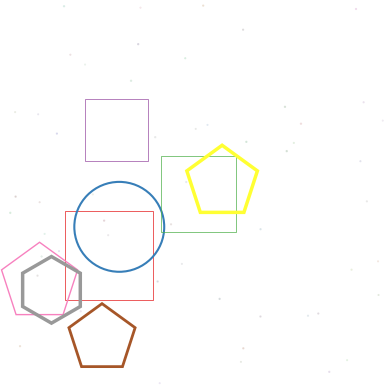[{"shape": "square", "thickness": 0.5, "radius": 0.57, "center": [0.284, 0.336]}, {"shape": "circle", "thickness": 1.5, "radius": 0.58, "center": [0.31, 0.411]}, {"shape": "square", "thickness": 0.5, "radius": 0.49, "center": [0.515, 0.496]}, {"shape": "square", "thickness": 0.5, "radius": 0.4, "center": [0.303, 0.663]}, {"shape": "pentagon", "thickness": 2.5, "radius": 0.48, "center": [0.577, 0.526]}, {"shape": "pentagon", "thickness": 2, "radius": 0.45, "center": [0.265, 0.121]}, {"shape": "pentagon", "thickness": 1, "radius": 0.52, "center": [0.103, 0.267]}, {"shape": "hexagon", "thickness": 2.5, "radius": 0.43, "center": [0.134, 0.247]}]